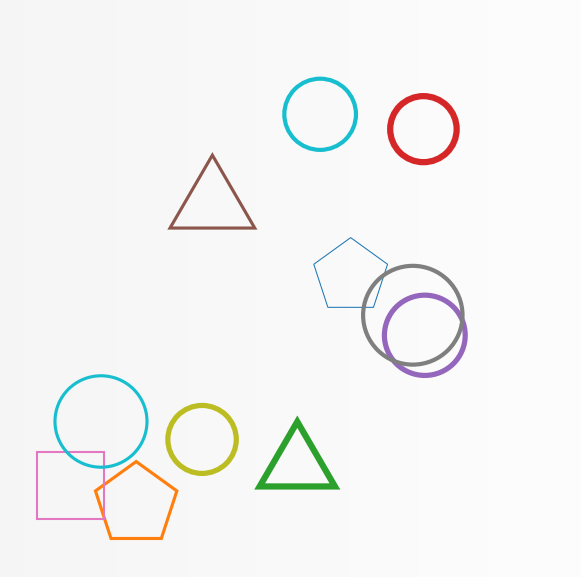[{"shape": "pentagon", "thickness": 0.5, "radius": 0.33, "center": [0.603, 0.521]}, {"shape": "pentagon", "thickness": 1.5, "radius": 0.37, "center": [0.234, 0.126]}, {"shape": "triangle", "thickness": 3, "radius": 0.37, "center": [0.511, 0.194]}, {"shape": "circle", "thickness": 3, "radius": 0.29, "center": [0.728, 0.775]}, {"shape": "circle", "thickness": 2.5, "radius": 0.35, "center": [0.731, 0.419]}, {"shape": "triangle", "thickness": 1.5, "radius": 0.42, "center": [0.365, 0.646]}, {"shape": "square", "thickness": 1, "radius": 0.29, "center": [0.121, 0.159]}, {"shape": "circle", "thickness": 2, "radius": 0.43, "center": [0.71, 0.453]}, {"shape": "circle", "thickness": 2.5, "radius": 0.29, "center": [0.348, 0.238]}, {"shape": "circle", "thickness": 2, "radius": 0.31, "center": [0.551, 0.801]}, {"shape": "circle", "thickness": 1.5, "radius": 0.4, "center": [0.174, 0.269]}]